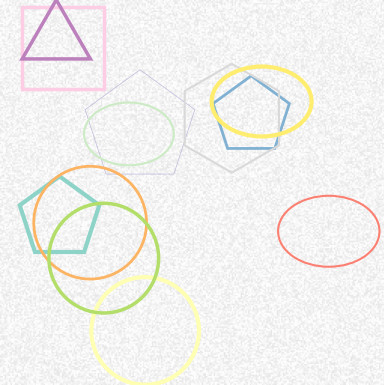[{"shape": "pentagon", "thickness": 3, "radius": 0.54, "center": [0.155, 0.433]}, {"shape": "circle", "thickness": 3, "radius": 0.7, "center": [0.377, 0.141]}, {"shape": "pentagon", "thickness": 0.5, "radius": 0.75, "center": [0.364, 0.669]}, {"shape": "oval", "thickness": 1.5, "radius": 0.66, "center": [0.854, 0.399]}, {"shape": "pentagon", "thickness": 2, "radius": 0.52, "center": [0.652, 0.699]}, {"shape": "circle", "thickness": 2, "radius": 0.73, "center": [0.234, 0.422]}, {"shape": "circle", "thickness": 2.5, "radius": 0.71, "center": [0.27, 0.33]}, {"shape": "square", "thickness": 2.5, "radius": 0.53, "center": [0.164, 0.876]}, {"shape": "hexagon", "thickness": 1.5, "radius": 0.71, "center": [0.602, 0.693]}, {"shape": "triangle", "thickness": 2.5, "radius": 0.51, "center": [0.146, 0.898]}, {"shape": "oval", "thickness": 1.5, "radius": 0.58, "center": [0.335, 0.652]}, {"shape": "oval", "thickness": 3, "radius": 0.65, "center": [0.68, 0.736]}]